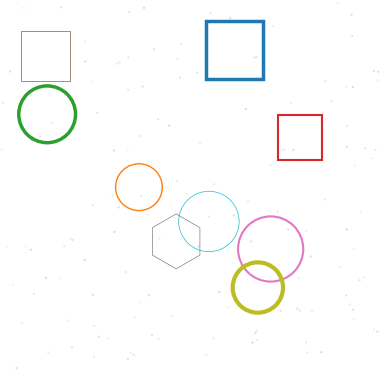[{"shape": "square", "thickness": 2.5, "radius": 0.38, "center": [0.609, 0.87]}, {"shape": "circle", "thickness": 1, "radius": 0.3, "center": [0.361, 0.514]}, {"shape": "circle", "thickness": 2.5, "radius": 0.37, "center": [0.122, 0.703]}, {"shape": "square", "thickness": 1.5, "radius": 0.29, "center": [0.779, 0.642]}, {"shape": "square", "thickness": 0.5, "radius": 0.32, "center": [0.118, 0.855]}, {"shape": "circle", "thickness": 1.5, "radius": 0.42, "center": [0.703, 0.353]}, {"shape": "hexagon", "thickness": 0.5, "radius": 0.36, "center": [0.458, 0.373]}, {"shape": "circle", "thickness": 3, "radius": 0.33, "center": [0.67, 0.253]}, {"shape": "circle", "thickness": 0.5, "radius": 0.39, "center": [0.543, 0.425]}]